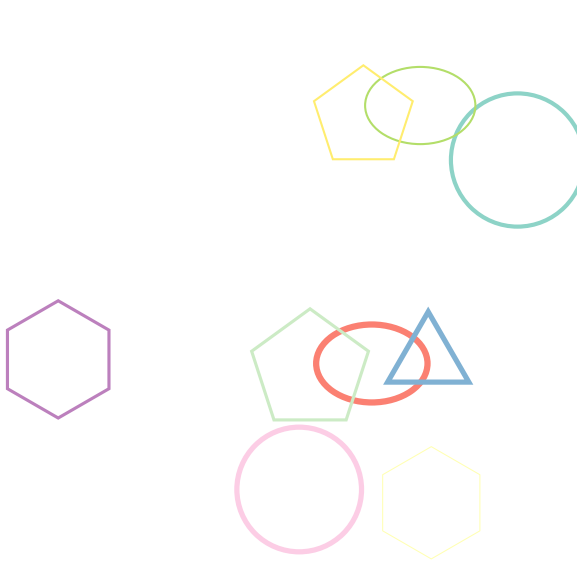[{"shape": "circle", "thickness": 2, "radius": 0.58, "center": [0.896, 0.722]}, {"shape": "hexagon", "thickness": 0.5, "radius": 0.49, "center": [0.747, 0.129]}, {"shape": "oval", "thickness": 3, "radius": 0.48, "center": [0.644, 0.37]}, {"shape": "triangle", "thickness": 2.5, "radius": 0.41, "center": [0.741, 0.378]}, {"shape": "oval", "thickness": 1, "radius": 0.48, "center": [0.728, 0.816]}, {"shape": "circle", "thickness": 2.5, "radius": 0.54, "center": [0.518, 0.152]}, {"shape": "hexagon", "thickness": 1.5, "radius": 0.51, "center": [0.101, 0.377]}, {"shape": "pentagon", "thickness": 1.5, "radius": 0.53, "center": [0.537, 0.358]}, {"shape": "pentagon", "thickness": 1, "radius": 0.45, "center": [0.629, 0.796]}]